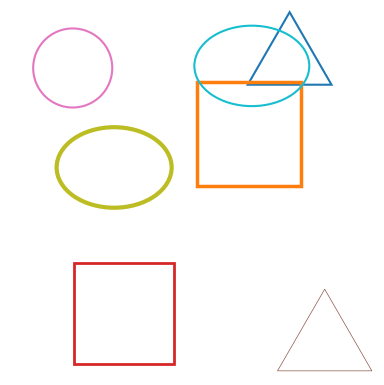[{"shape": "triangle", "thickness": 1.5, "radius": 0.63, "center": [0.752, 0.843]}, {"shape": "square", "thickness": 2.5, "radius": 0.68, "center": [0.646, 0.652]}, {"shape": "square", "thickness": 2, "radius": 0.65, "center": [0.322, 0.186]}, {"shape": "triangle", "thickness": 0.5, "radius": 0.71, "center": [0.843, 0.107]}, {"shape": "circle", "thickness": 1.5, "radius": 0.51, "center": [0.189, 0.823]}, {"shape": "oval", "thickness": 3, "radius": 0.75, "center": [0.296, 0.565]}, {"shape": "oval", "thickness": 1.5, "radius": 0.75, "center": [0.654, 0.829]}]